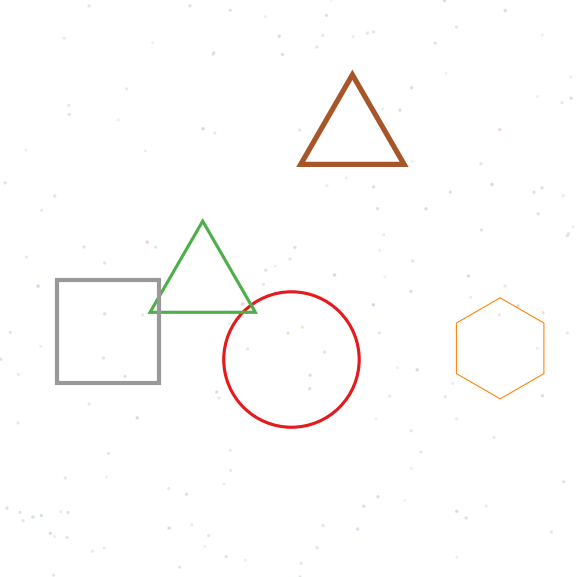[{"shape": "circle", "thickness": 1.5, "radius": 0.59, "center": [0.505, 0.377]}, {"shape": "triangle", "thickness": 1.5, "radius": 0.53, "center": [0.351, 0.511]}, {"shape": "hexagon", "thickness": 0.5, "radius": 0.44, "center": [0.866, 0.396]}, {"shape": "triangle", "thickness": 2.5, "radius": 0.52, "center": [0.61, 0.766]}, {"shape": "square", "thickness": 2, "radius": 0.44, "center": [0.187, 0.425]}]